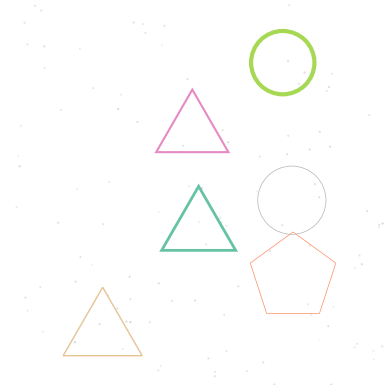[{"shape": "triangle", "thickness": 2, "radius": 0.55, "center": [0.516, 0.405]}, {"shape": "pentagon", "thickness": 0.5, "radius": 0.58, "center": [0.761, 0.281]}, {"shape": "triangle", "thickness": 1.5, "radius": 0.54, "center": [0.5, 0.659]}, {"shape": "circle", "thickness": 3, "radius": 0.41, "center": [0.734, 0.837]}, {"shape": "triangle", "thickness": 1, "radius": 0.59, "center": [0.267, 0.135]}, {"shape": "circle", "thickness": 0.5, "radius": 0.44, "center": [0.758, 0.48]}]